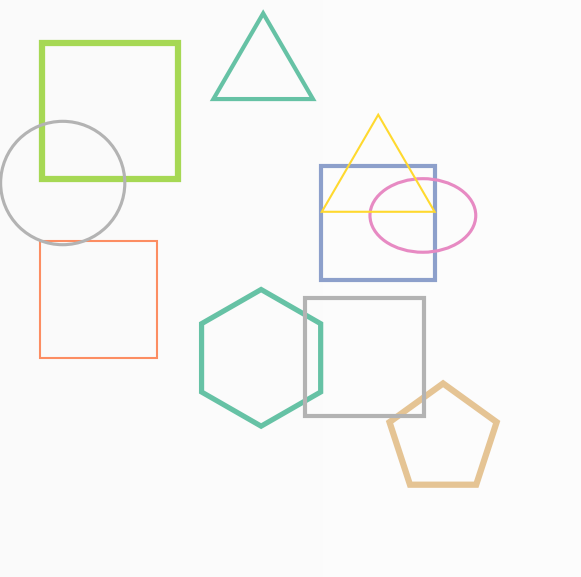[{"shape": "hexagon", "thickness": 2.5, "radius": 0.59, "center": [0.449, 0.379]}, {"shape": "triangle", "thickness": 2, "radius": 0.49, "center": [0.453, 0.877]}, {"shape": "square", "thickness": 1, "radius": 0.5, "center": [0.169, 0.48]}, {"shape": "square", "thickness": 2, "radius": 0.49, "center": [0.65, 0.613]}, {"shape": "oval", "thickness": 1.5, "radius": 0.46, "center": [0.728, 0.626]}, {"shape": "square", "thickness": 3, "radius": 0.59, "center": [0.189, 0.807]}, {"shape": "triangle", "thickness": 1, "radius": 0.56, "center": [0.651, 0.688]}, {"shape": "pentagon", "thickness": 3, "radius": 0.48, "center": [0.762, 0.238]}, {"shape": "square", "thickness": 2, "radius": 0.51, "center": [0.627, 0.381]}, {"shape": "circle", "thickness": 1.5, "radius": 0.53, "center": [0.108, 0.682]}]